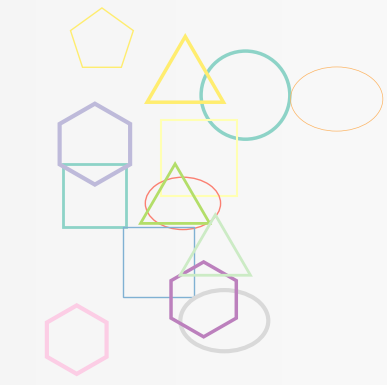[{"shape": "square", "thickness": 2, "radius": 0.4, "center": [0.243, 0.492]}, {"shape": "circle", "thickness": 2.5, "radius": 0.57, "center": [0.633, 0.753]}, {"shape": "square", "thickness": 1.5, "radius": 0.49, "center": [0.513, 0.591]}, {"shape": "hexagon", "thickness": 3, "radius": 0.53, "center": [0.245, 0.626]}, {"shape": "oval", "thickness": 1, "radius": 0.49, "center": [0.472, 0.472]}, {"shape": "square", "thickness": 1, "radius": 0.46, "center": [0.41, 0.32]}, {"shape": "oval", "thickness": 0.5, "radius": 0.6, "center": [0.869, 0.743]}, {"shape": "triangle", "thickness": 2, "radius": 0.52, "center": [0.452, 0.471]}, {"shape": "hexagon", "thickness": 3, "radius": 0.44, "center": [0.198, 0.118]}, {"shape": "oval", "thickness": 3, "radius": 0.57, "center": [0.579, 0.167]}, {"shape": "hexagon", "thickness": 2.5, "radius": 0.49, "center": [0.526, 0.222]}, {"shape": "triangle", "thickness": 2, "radius": 0.52, "center": [0.556, 0.337]}, {"shape": "triangle", "thickness": 2.5, "radius": 0.57, "center": [0.478, 0.791]}, {"shape": "pentagon", "thickness": 1, "radius": 0.43, "center": [0.263, 0.894]}]